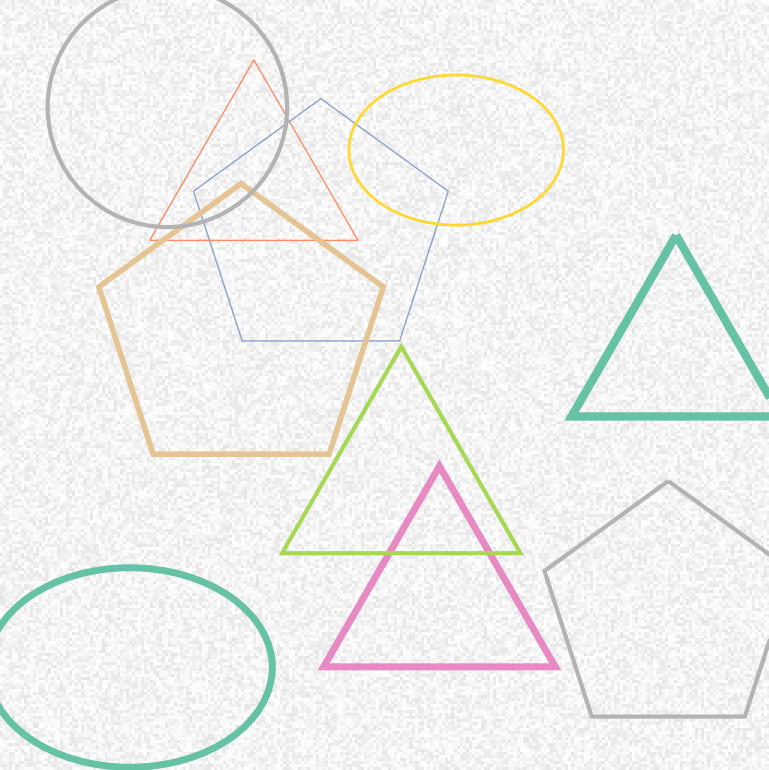[{"shape": "triangle", "thickness": 3, "radius": 0.78, "center": [0.878, 0.538]}, {"shape": "oval", "thickness": 2.5, "radius": 0.93, "center": [0.169, 0.133]}, {"shape": "triangle", "thickness": 0.5, "radius": 0.78, "center": [0.33, 0.766]}, {"shape": "pentagon", "thickness": 0.5, "radius": 0.87, "center": [0.417, 0.698]}, {"shape": "triangle", "thickness": 2.5, "radius": 0.87, "center": [0.571, 0.221]}, {"shape": "triangle", "thickness": 1.5, "radius": 0.89, "center": [0.521, 0.371]}, {"shape": "oval", "thickness": 1, "radius": 0.7, "center": [0.592, 0.805]}, {"shape": "pentagon", "thickness": 2, "radius": 0.97, "center": [0.313, 0.567]}, {"shape": "pentagon", "thickness": 1.5, "radius": 0.85, "center": [0.868, 0.206]}, {"shape": "circle", "thickness": 1.5, "radius": 0.78, "center": [0.217, 0.861]}]